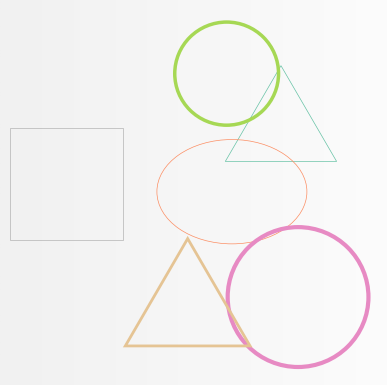[{"shape": "triangle", "thickness": 0.5, "radius": 0.83, "center": [0.725, 0.664]}, {"shape": "oval", "thickness": 0.5, "radius": 0.97, "center": [0.598, 0.502]}, {"shape": "circle", "thickness": 3, "radius": 0.91, "center": [0.769, 0.228]}, {"shape": "circle", "thickness": 2.5, "radius": 0.67, "center": [0.585, 0.809]}, {"shape": "triangle", "thickness": 2, "radius": 0.93, "center": [0.484, 0.194]}, {"shape": "square", "thickness": 0.5, "radius": 0.73, "center": [0.172, 0.522]}]